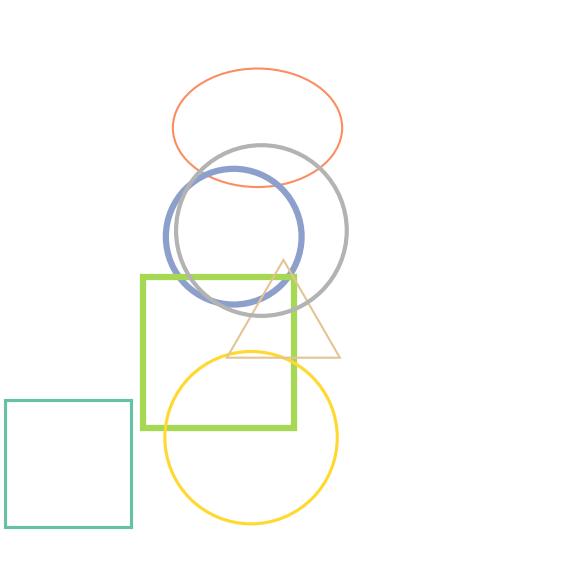[{"shape": "square", "thickness": 1.5, "radius": 0.55, "center": [0.118, 0.196]}, {"shape": "oval", "thickness": 1, "radius": 0.73, "center": [0.446, 0.778]}, {"shape": "circle", "thickness": 3, "radius": 0.59, "center": [0.405, 0.589]}, {"shape": "square", "thickness": 3, "radius": 0.65, "center": [0.378, 0.388]}, {"shape": "circle", "thickness": 1.5, "radius": 0.75, "center": [0.435, 0.241]}, {"shape": "triangle", "thickness": 1, "radius": 0.56, "center": [0.491, 0.436]}, {"shape": "circle", "thickness": 2, "radius": 0.74, "center": [0.453, 0.6]}]